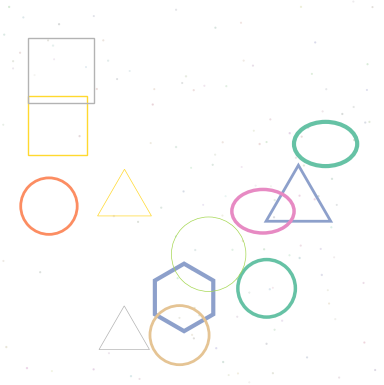[{"shape": "circle", "thickness": 2.5, "radius": 0.37, "center": [0.693, 0.251]}, {"shape": "oval", "thickness": 3, "radius": 0.41, "center": [0.846, 0.626]}, {"shape": "circle", "thickness": 2, "radius": 0.37, "center": [0.127, 0.465]}, {"shape": "hexagon", "thickness": 3, "radius": 0.44, "center": [0.478, 0.227]}, {"shape": "triangle", "thickness": 2, "radius": 0.48, "center": [0.775, 0.474]}, {"shape": "oval", "thickness": 2.5, "radius": 0.4, "center": [0.683, 0.451]}, {"shape": "circle", "thickness": 0.5, "radius": 0.48, "center": [0.542, 0.34]}, {"shape": "triangle", "thickness": 0.5, "radius": 0.4, "center": [0.323, 0.48]}, {"shape": "square", "thickness": 1, "radius": 0.39, "center": [0.149, 0.674]}, {"shape": "circle", "thickness": 2, "radius": 0.38, "center": [0.466, 0.13]}, {"shape": "square", "thickness": 1, "radius": 0.43, "center": [0.158, 0.816]}, {"shape": "triangle", "thickness": 0.5, "radius": 0.38, "center": [0.323, 0.13]}]